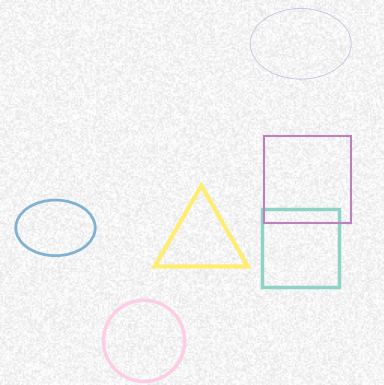[{"shape": "square", "thickness": 2.5, "radius": 0.51, "center": [0.78, 0.356]}, {"shape": "oval", "thickness": 0.5, "radius": 0.66, "center": [0.781, 0.886]}, {"shape": "oval", "thickness": 2, "radius": 0.52, "center": [0.144, 0.408]}, {"shape": "circle", "thickness": 2.5, "radius": 0.53, "center": [0.374, 0.114]}, {"shape": "square", "thickness": 1.5, "radius": 0.57, "center": [0.799, 0.534]}, {"shape": "triangle", "thickness": 3, "radius": 0.7, "center": [0.523, 0.378]}]